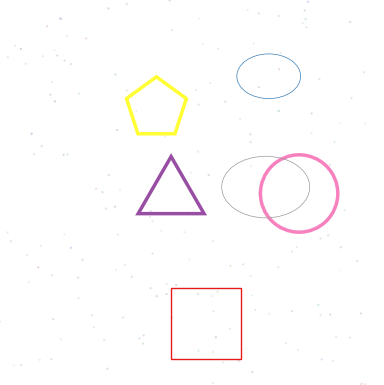[{"shape": "square", "thickness": 1, "radius": 0.46, "center": [0.535, 0.159]}, {"shape": "oval", "thickness": 0.5, "radius": 0.41, "center": [0.698, 0.802]}, {"shape": "triangle", "thickness": 2.5, "radius": 0.49, "center": [0.444, 0.495]}, {"shape": "pentagon", "thickness": 2.5, "radius": 0.41, "center": [0.406, 0.719]}, {"shape": "circle", "thickness": 2.5, "radius": 0.5, "center": [0.777, 0.497]}, {"shape": "oval", "thickness": 0.5, "radius": 0.57, "center": [0.69, 0.514]}]